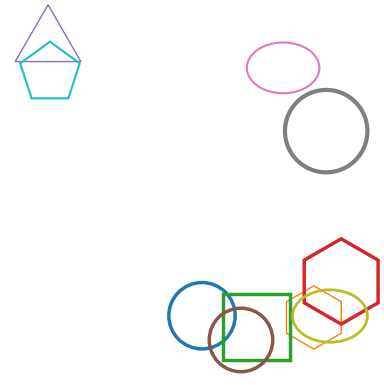[{"shape": "circle", "thickness": 2.5, "radius": 0.43, "center": [0.525, 0.18]}, {"shape": "hexagon", "thickness": 1, "radius": 0.41, "center": [0.815, 0.175]}, {"shape": "square", "thickness": 2.5, "radius": 0.43, "center": [0.666, 0.15]}, {"shape": "hexagon", "thickness": 2.5, "radius": 0.55, "center": [0.886, 0.269]}, {"shape": "triangle", "thickness": 1, "radius": 0.49, "center": [0.125, 0.889]}, {"shape": "circle", "thickness": 2.5, "radius": 0.41, "center": [0.626, 0.117]}, {"shape": "oval", "thickness": 1.5, "radius": 0.47, "center": [0.735, 0.824]}, {"shape": "circle", "thickness": 3, "radius": 0.54, "center": [0.847, 0.659]}, {"shape": "oval", "thickness": 2, "radius": 0.49, "center": [0.857, 0.179]}, {"shape": "pentagon", "thickness": 1.5, "radius": 0.41, "center": [0.13, 0.81]}]